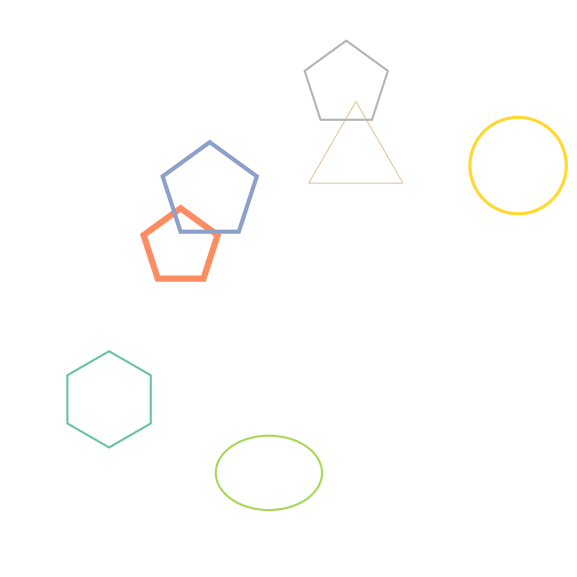[{"shape": "hexagon", "thickness": 1, "radius": 0.42, "center": [0.189, 0.308]}, {"shape": "pentagon", "thickness": 3, "radius": 0.34, "center": [0.313, 0.571]}, {"shape": "pentagon", "thickness": 2, "radius": 0.43, "center": [0.363, 0.667]}, {"shape": "oval", "thickness": 1, "radius": 0.46, "center": [0.466, 0.18]}, {"shape": "circle", "thickness": 1.5, "radius": 0.42, "center": [0.897, 0.712]}, {"shape": "triangle", "thickness": 0.5, "radius": 0.47, "center": [0.616, 0.729]}, {"shape": "pentagon", "thickness": 1, "radius": 0.38, "center": [0.6, 0.853]}]